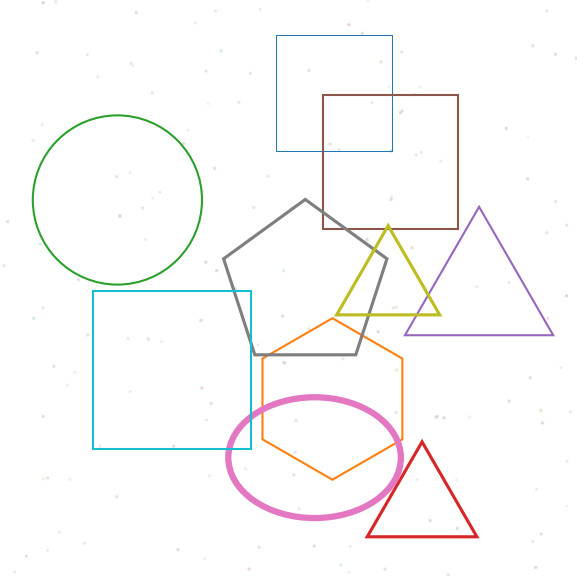[{"shape": "square", "thickness": 0.5, "radius": 0.5, "center": [0.579, 0.838]}, {"shape": "hexagon", "thickness": 1, "radius": 0.7, "center": [0.576, 0.308]}, {"shape": "circle", "thickness": 1, "radius": 0.73, "center": [0.203, 0.653]}, {"shape": "triangle", "thickness": 1.5, "radius": 0.55, "center": [0.731, 0.124]}, {"shape": "triangle", "thickness": 1, "radius": 0.74, "center": [0.83, 0.493]}, {"shape": "square", "thickness": 1, "radius": 0.58, "center": [0.676, 0.719]}, {"shape": "oval", "thickness": 3, "radius": 0.75, "center": [0.545, 0.207]}, {"shape": "pentagon", "thickness": 1.5, "radius": 0.74, "center": [0.529, 0.505]}, {"shape": "triangle", "thickness": 1.5, "radius": 0.51, "center": [0.672, 0.505]}, {"shape": "square", "thickness": 1, "radius": 0.68, "center": [0.297, 0.358]}]